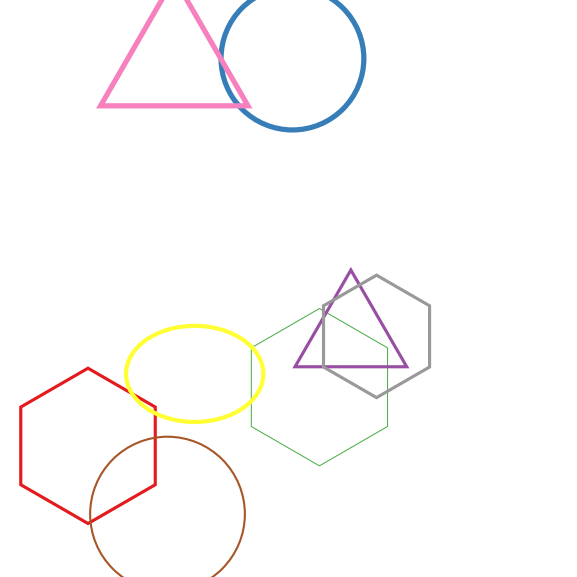[{"shape": "hexagon", "thickness": 1.5, "radius": 0.67, "center": [0.152, 0.227]}, {"shape": "circle", "thickness": 2.5, "radius": 0.62, "center": [0.506, 0.898]}, {"shape": "hexagon", "thickness": 0.5, "radius": 0.68, "center": [0.553, 0.329]}, {"shape": "triangle", "thickness": 1.5, "radius": 0.56, "center": [0.608, 0.42]}, {"shape": "oval", "thickness": 2, "radius": 0.59, "center": [0.337, 0.352]}, {"shape": "circle", "thickness": 1, "radius": 0.67, "center": [0.29, 0.109]}, {"shape": "triangle", "thickness": 2.5, "radius": 0.74, "center": [0.302, 0.89]}, {"shape": "hexagon", "thickness": 1.5, "radius": 0.53, "center": [0.652, 0.417]}]